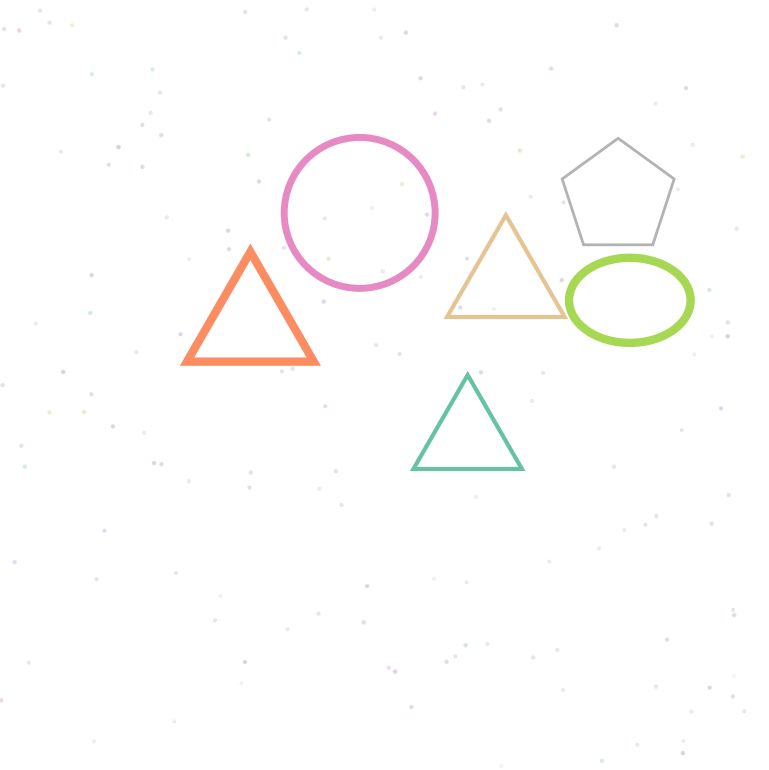[{"shape": "triangle", "thickness": 1.5, "radius": 0.41, "center": [0.607, 0.432]}, {"shape": "triangle", "thickness": 3, "radius": 0.48, "center": [0.325, 0.578]}, {"shape": "circle", "thickness": 2.5, "radius": 0.49, "center": [0.467, 0.724]}, {"shape": "oval", "thickness": 3, "radius": 0.39, "center": [0.818, 0.61]}, {"shape": "triangle", "thickness": 1.5, "radius": 0.44, "center": [0.657, 0.632]}, {"shape": "pentagon", "thickness": 1, "radius": 0.38, "center": [0.803, 0.744]}]